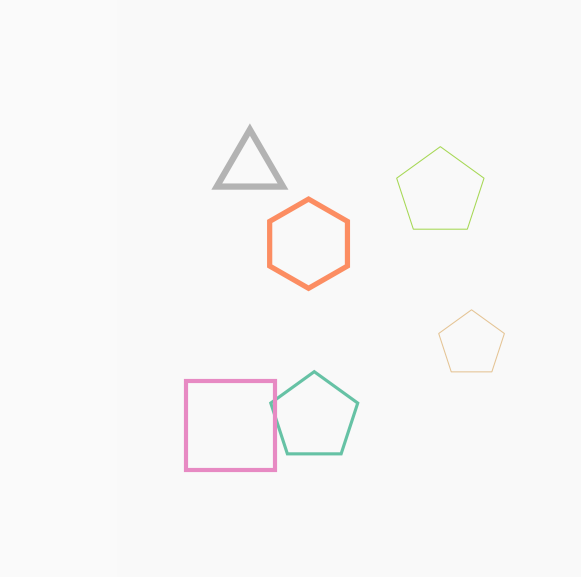[{"shape": "pentagon", "thickness": 1.5, "radius": 0.39, "center": [0.541, 0.277]}, {"shape": "hexagon", "thickness": 2.5, "radius": 0.39, "center": [0.531, 0.577]}, {"shape": "square", "thickness": 2, "radius": 0.38, "center": [0.397, 0.262]}, {"shape": "pentagon", "thickness": 0.5, "radius": 0.4, "center": [0.758, 0.666]}, {"shape": "pentagon", "thickness": 0.5, "radius": 0.3, "center": [0.811, 0.403]}, {"shape": "triangle", "thickness": 3, "radius": 0.33, "center": [0.43, 0.709]}]